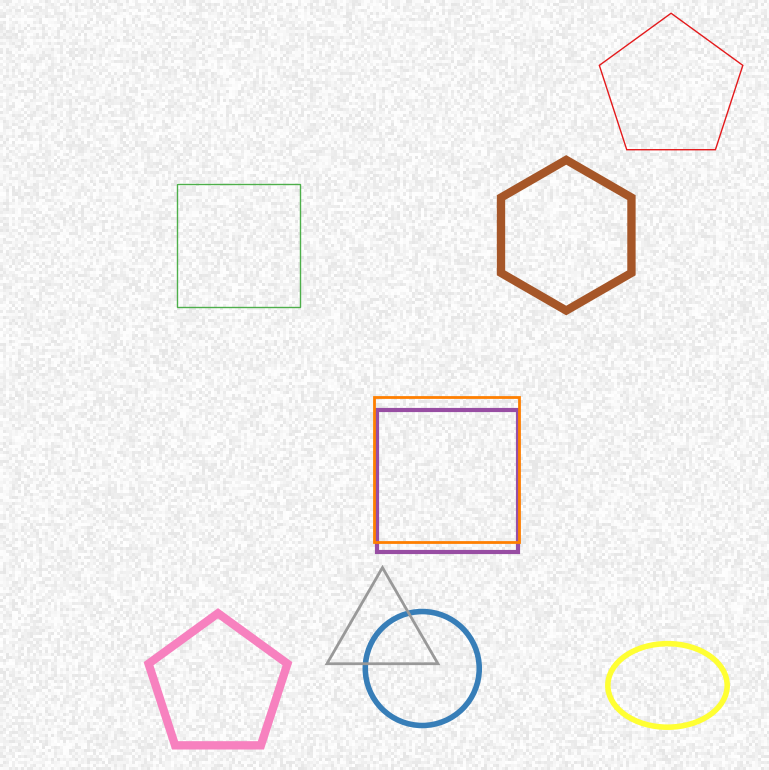[{"shape": "pentagon", "thickness": 0.5, "radius": 0.49, "center": [0.872, 0.885]}, {"shape": "circle", "thickness": 2, "radius": 0.37, "center": [0.548, 0.132]}, {"shape": "square", "thickness": 0.5, "radius": 0.4, "center": [0.31, 0.681]}, {"shape": "square", "thickness": 1.5, "radius": 0.46, "center": [0.581, 0.375]}, {"shape": "square", "thickness": 1, "radius": 0.47, "center": [0.579, 0.391]}, {"shape": "oval", "thickness": 2, "radius": 0.39, "center": [0.867, 0.11]}, {"shape": "hexagon", "thickness": 3, "radius": 0.49, "center": [0.735, 0.695]}, {"shape": "pentagon", "thickness": 3, "radius": 0.47, "center": [0.283, 0.109]}, {"shape": "triangle", "thickness": 1, "radius": 0.42, "center": [0.497, 0.18]}]